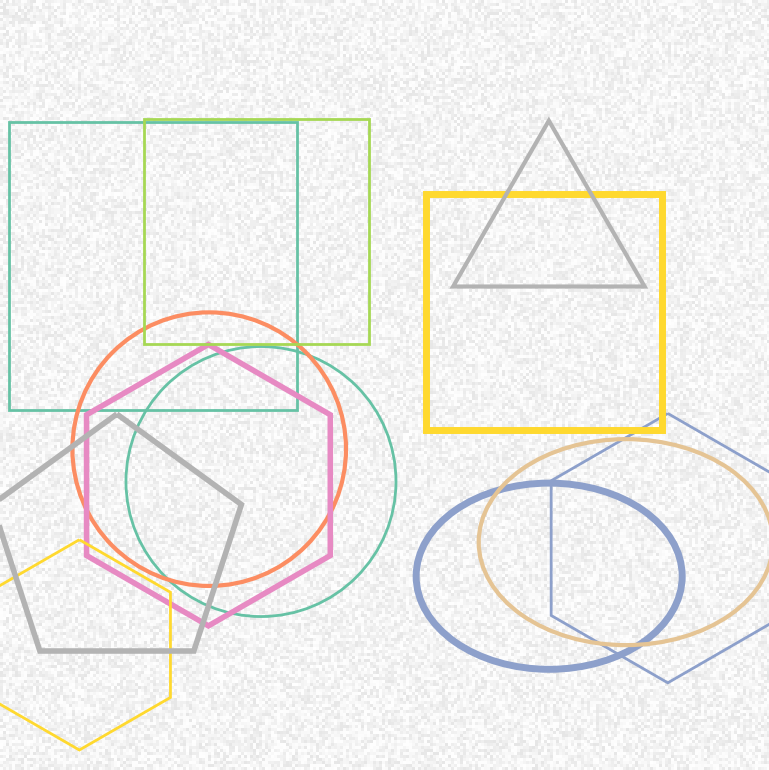[{"shape": "circle", "thickness": 1, "radius": 0.88, "center": [0.339, 0.375]}, {"shape": "square", "thickness": 1, "radius": 0.94, "center": [0.198, 0.654]}, {"shape": "circle", "thickness": 1.5, "radius": 0.89, "center": [0.272, 0.417]}, {"shape": "oval", "thickness": 2.5, "radius": 0.86, "center": [0.713, 0.252]}, {"shape": "hexagon", "thickness": 1, "radius": 0.87, "center": [0.867, 0.288]}, {"shape": "hexagon", "thickness": 2, "radius": 0.91, "center": [0.271, 0.37]}, {"shape": "square", "thickness": 1, "radius": 0.73, "center": [0.334, 0.699]}, {"shape": "hexagon", "thickness": 1, "radius": 0.68, "center": [0.103, 0.163]}, {"shape": "square", "thickness": 2.5, "radius": 0.76, "center": [0.707, 0.595]}, {"shape": "oval", "thickness": 1.5, "radius": 0.96, "center": [0.813, 0.296]}, {"shape": "triangle", "thickness": 1.5, "radius": 0.72, "center": [0.713, 0.7]}, {"shape": "pentagon", "thickness": 2, "radius": 0.85, "center": [0.152, 0.292]}]